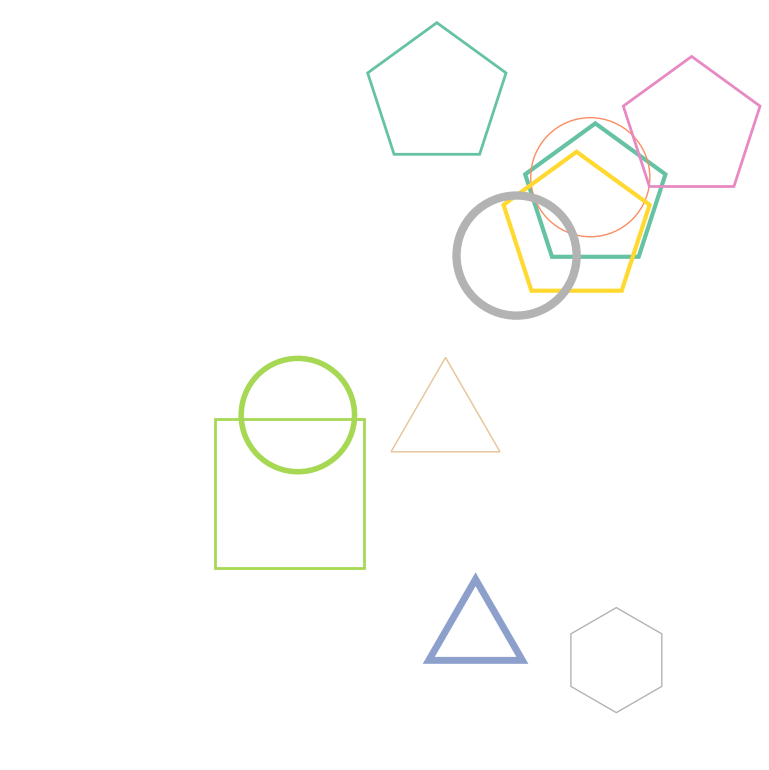[{"shape": "pentagon", "thickness": 1.5, "radius": 0.48, "center": [0.773, 0.744]}, {"shape": "pentagon", "thickness": 1, "radius": 0.47, "center": [0.567, 0.876]}, {"shape": "circle", "thickness": 0.5, "radius": 0.39, "center": [0.767, 0.77]}, {"shape": "triangle", "thickness": 2.5, "radius": 0.35, "center": [0.618, 0.178]}, {"shape": "pentagon", "thickness": 1, "radius": 0.47, "center": [0.898, 0.833]}, {"shape": "square", "thickness": 1, "radius": 0.48, "center": [0.376, 0.359]}, {"shape": "circle", "thickness": 2, "radius": 0.37, "center": [0.387, 0.461]}, {"shape": "pentagon", "thickness": 1.5, "radius": 0.5, "center": [0.749, 0.703]}, {"shape": "triangle", "thickness": 0.5, "radius": 0.41, "center": [0.579, 0.454]}, {"shape": "circle", "thickness": 3, "radius": 0.39, "center": [0.671, 0.668]}, {"shape": "hexagon", "thickness": 0.5, "radius": 0.34, "center": [0.8, 0.143]}]